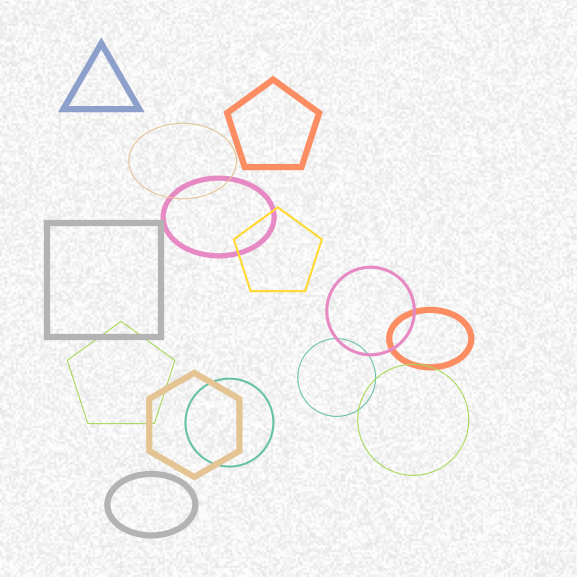[{"shape": "circle", "thickness": 0.5, "radius": 0.34, "center": [0.583, 0.345]}, {"shape": "circle", "thickness": 1, "radius": 0.38, "center": [0.397, 0.267]}, {"shape": "oval", "thickness": 3, "radius": 0.36, "center": [0.745, 0.413]}, {"shape": "pentagon", "thickness": 3, "radius": 0.42, "center": [0.473, 0.778]}, {"shape": "triangle", "thickness": 3, "radius": 0.38, "center": [0.175, 0.848]}, {"shape": "circle", "thickness": 1.5, "radius": 0.38, "center": [0.642, 0.461]}, {"shape": "oval", "thickness": 2.5, "radius": 0.48, "center": [0.379, 0.623]}, {"shape": "pentagon", "thickness": 0.5, "radius": 0.49, "center": [0.21, 0.345]}, {"shape": "circle", "thickness": 0.5, "radius": 0.48, "center": [0.716, 0.272]}, {"shape": "pentagon", "thickness": 1, "radius": 0.4, "center": [0.481, 0.56]}, {"shape": "oval", "thickness": 0.5, "radius": 0.47, "center": [0.316, 0.72]}, {"shape": "hexagon", "thickness": 3, "radius": 0.45, "center": [0.336, 0.263]}, {"shape": "oval", "thickness": 3, "radius": 0.38, "center": [0.262, 0.125]}, {"shape": "square", "thickness": 3, "radius": 0.49, "center": [0.18, 0.515]}]